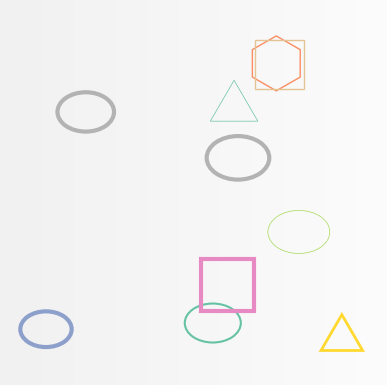[{"shape": "oval", "thickness": 1.5, "radius": 0.36, "center": [0.549, 0.161]}, {"shape": "triangle", "thickness": 0.5, "radius": 0.35, "center": [0.604, 0.721]}, {"shape": "hexagon", "thickness": 1, "radius": 0.36, "center": [0.713, 0.835]}, {"shape": "oval", "thickness": 3, "radius": 0.33, "center": [0.119, 0.145]}, {"shape": "square", "thickness": 3, "radius": 0.34, "center": [0.588, 0.261]}, {"shape": "oval", "thickness": 0.5, "radius": 0.4, "center": [0.771, 0.398]}, {"shape": "triangle", "thickness": 2, "radius": 0.31, "center": [0.882, 0.121]}, {"shape": "square", "thickness": 1, "radius": 0.32, "center": [0.721, 0.833]}, {"shape": "oval", "thickness": 3, "radius": 0.4, "center": [0.614, 0.59]}, {"shape": "oval", "thickness": 3, "radius": 0.36, "center": [0.221, 0.709]}]